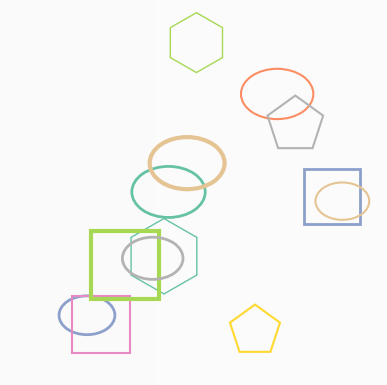[{"shape": "oval", "thickness": 2, "radius": 0.47, "center": [0.435, 0.501]}, {"shape": "hexagon", "thickness": 1, "radius": 0.49, "center": [0.423, 0.335]}, {"shape": "oval", "thickness": 1.5, "radius": 0.47, "center": [0.715, 0.756]}, {"shape": "oval", "thickness": 2, "radius": 0.36, "center": [0.224, 0.181]}, {"shape": "square", "thickness": 2, "radius": 0.36, "center": [0.857, 0.49]}, {"shape": "square", "thickness": 1.5, "radius": 0.37, "center": [0.26, 0.157]}, {"shape": "hexagon", "thickness": 1, "radius": 0.39, "center": [0.507, 0.889]}, {"shape": "square", "thickness": 3, "radius": 0.44, "center": [0.322, 0.312]}, {"shape": "pentagon", "thickness": 1.5, "radius": 0.34, "center": [0.658, 0.141]}, {"shape": "oval", "thickness": 3, "radius": 0.48, "center": [0.483, 0.576]}, {"shape": "oval", "thickness": 1.5, "radius": 0.35, "center": [0.884, 0.478]}, {"shape": "pentagon", "thickness": 1.5, "radius": 0.38, "center": [0.762, 0.676]}, {"shape": "oval", "thickness": 2, "radius": 0.39, "center": [0.394, 0.329]}]